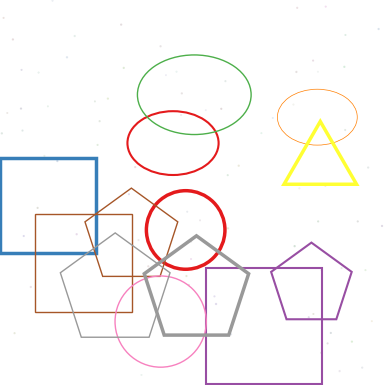[{"shape": "circle", "thickness": 2.5, "radius": 0.51, "center": [0.482, 0.403]}, {"shape": "oval", "thickness": 1.5, "radius": 0.59, "center": [0.449, 0.628]}, {"shape": "square", "thickness": 2.5, "radius": 0.62, "center": [0.125, 0.466]}, {"shape": "oval", "thickness": 1, "radius": 0.74, "center": [0.505, 0.754]}, {"shape": "pentagon", "thickness": 1.5, "radius": 0.55, "center": [0.809, 0.26]}, {"shape": "square", "thickness": 1.5, "radius": 0.75, "center": [0.685, 0.153]}, {"shape": "oval", "thickness": 0.5, "radius": 0.52, "center": [0.824, 0.696]}, {"shape": "triangle", "thickness": 2.5, "radius": 0.54, "center": [0.832, 0.576]}, {"shape": "pentagon", "thickness": 1, "radius": 0.63, "center": [0.341, 0.385]}, {"shape": "square", "thickness": 1, "radius": 0.63, "center": [0.217, 0.317]}, {"shape": "circle", "thickness": 1, "radius": 0.59, "center": [0.417, 0.165]}, {"shape": "pentagon", "thickness": 1, "radius": 0.75, "center": [0.299, 0.245]}, {"shape": "pentagon", "thickness": 2.5, "radius": 0.71, "center": [0.51, 0.245]}]